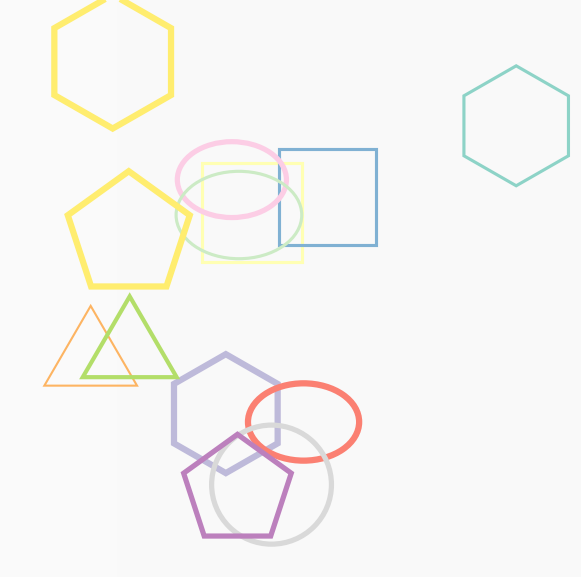[{"shape": "hexagon", "thickness": 1.5, "radius": 0.52, "center": [0.888, 0.781]}, {"shape": "square", "thickness": 1.5, "radius": 0.43, "center": [0.434, 0.632]}, {"shape": "hexagon", "thickness": 3, "radius": 0.51, "center": [0.389, 0.283]}, {"shape": "oval", "thickness": 3, "radius": 0.48, "center": [0.522, 0.268]}, {"shape": "square", "thickness": 1.5, "radius": 0.42, "center": [0.563, 0.658]}, {"shape": "triangle", "thickness": 1, "radius": 0.46, "center": [0.156, 0.377]}, {"shape": "triangle", "thickness": 2, "radius": 0.47, "center": [0.223, 0.393]}, {"shape": "oval", "thickness": 2.5, "radius": 0.47, "center": [0.399, 0.688]}, {"shape": "circle", "thickness": 2.5, "radius": 0.52, "center": [0.467, 0.16]}, {"shape": "pentagon", "thickness": 2.5, "radius": 0.49, "center": [0.409, 0.15]}, {"shape": "oval", "thickness": 1.5, "radius": 0.54, "center": [0.411, 0.627]}, {"shape": "hexagon", "thickness": 3, "radius": 0.58, "center": [0.194, 0.892]}, {"shape": "pentagon", "thickness": 3, "radius": 0.55, "center": [0.222, 0.592]}]